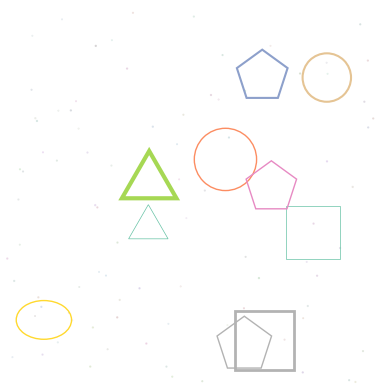[{"shape": "square", "thickness": 0.5, "radius": 0.35, "center": [0.813, 0.396]}, {"shape": "triangle", "thickness": 0.5, "radius": 0.3, "center": [0.385, 0.409]}, {"shape": "circle", "thickness": 1, "radius": 0.4, "center": [0.586, 0.586]}, {"shape": "pentagon", "thickness": 1.5, "radius": 0.35, "center": [0.681, 0.802]}, {"shape": "pentagon", "thickness": 1, "radius": 0.34, "center": [0.705, 0.513]}, {"shape": "triangle", "thickness": 3, "radius": 0.41, "center": [0.387, 0.526]}, {"shape": "oval", "thickness": 1, "radius": 0.36, "center": [0.114, 0.169]}, {"shape": "circle", "thickness": 1.5, "radius": 0.31, "center": [0.849, 0.799]}, {"shape": "square", "thickness": 2, "radius": 0.38, "center": [0.688, 0.117]}, {"shape": "pentagon", "thickness": 1, "radius": 0.37, "center": [0.635, 0.104]}]